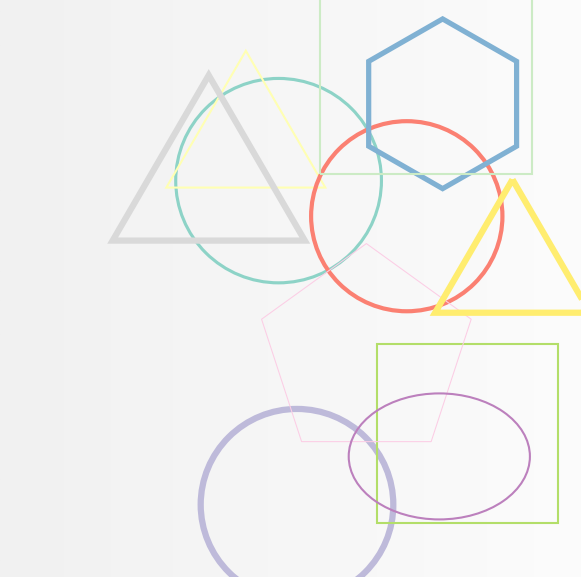[{"shape": "circle", "thickness": 1.5, "radius": 0.88, "center": [0.479, 0.686]}, {"shape": "triangle", "thickness": 1, "radius": 0.79, "center": [0.423, 0.753]}, {"shape": "circle", "thickness": 3, "radius": 0.83, "center": [0.511, 0.125]}, {"shape": "circle", "thickness": 2, "radius": 0.82, "center": [0.7, 0.625]}, {"shape": "hexagon", "thickness": 2.5, "radius": 0.73, "center": [0.762, 0.819]}, {"shape": "square", "thickness": 1, "radius": 0.78, "center": [0.804, 0.249]}, {"shape": "pentagon", "thickness": 0.5, "radius": 0.95, "center": [0.63, 0.388]}, {"shape": "triangle", "thickness": 3, "radius": 0.95, "center": [0.359, 0.678]}, {"shape": "oval", "thickness": 1, "radius": 0.78, "center": [0.756, 0.209]}, {"shape": "square", "thickness": 1, "radius": 0.91, "center": [0.733, 0.879]}, {"shape": "triangle", "thickness": 3, "radius": 0.77, "center": [0.882, 0.534]}]